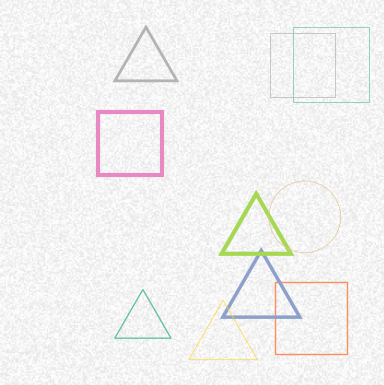[{"shape": "triangle", "thickness": 1, "radius": 0.42, "center": [0.371, 0.164]}, {"shape": "square", "thickness": 0.5, "radius": 0.49, "center": [0.86, 0.832]}, {"shape": "square", "thickness": 1, "radius": 0.47, "center": [0.807, 0.174]}, {"shape": "triangle", "thickness": 2.5, "radius": 0.58, "center": [0.679, 0.234]}, {"shape": "square", "thickness": 3, "radius": 0.41, "center": [0.337, 0.627]}, {"shape": "triangle", "thickness": 3, "radius": 0.52, "center": [0.666, 0.393]}, {"shape": "triangle", "thickness": 0.5, "radius": 0.52, "center": [0.58, 0.117]}, {"shape": "circle", "thickness": 0.5, "radius": 0.47, "center": [0.792, 0.437]}, {"shape": "triangle", "thickness": 2, "radius": 0.47, "center": [0.379, 0.837]}, {"shape": "square", "thickness": 0.5, "radius": 0.42, "center": [0.785, 0.83]}]